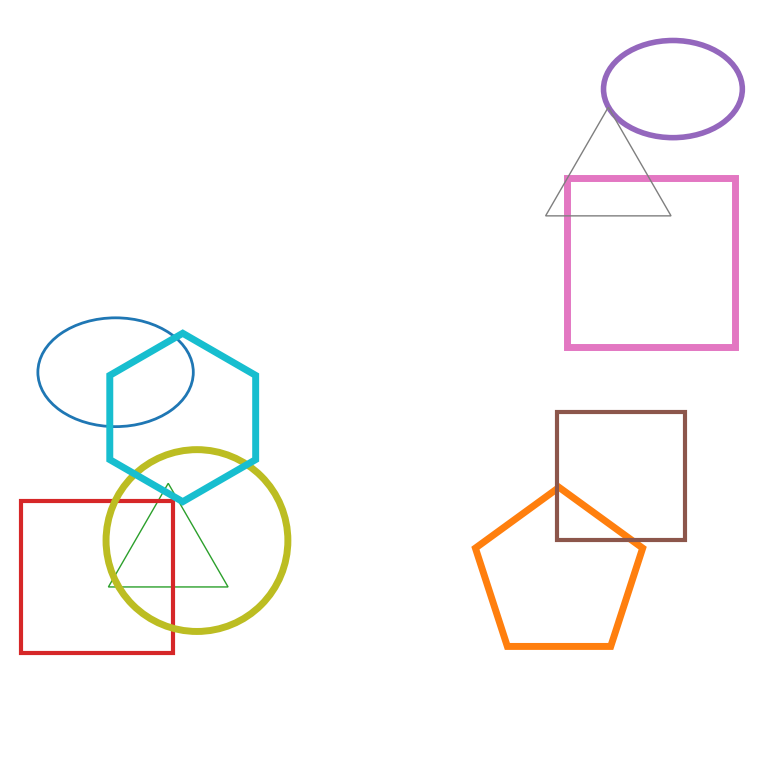[{"shape": "oval", "thickness": 1, "radius": 0.5, "center": [0.15, 0.517]}, {"shape": "pentagon", "thickness": 2.5, "radius": 0.57, "center": [0.726, 0.253]}, {"shape": "triangle", "thickness": 0.5, "radius": 0.45, "center": [0.218, 0.283]}, {"shape": "square", "thickness": 1.5, "radius": 0.49, "center": [0.126, 0.25]}, {"shape": "oval", "thickness": 2, "radius": 0.45, "center": [0.874, 0.884]}, {"shape": "square", "thickness": 1.5, "radius": 0.42, "center": [0.807, 0.382]}, {"shape": "square", "thickness": 2.5, "radius": 0.55, "center": [0.845, 0.659]}, {"shape": "triangle", "thickness": 0.5, "radius": 0.47, "center": [0.79, 0.767]}, {"shape": "circle", "thickness": 2.5, "radius": 0.59, "center": [0.256, 0.298]}, {"shape": "hexagon", "thickness": 2.5, "radius": 0.55, "center": [0.237, 0.458]}]